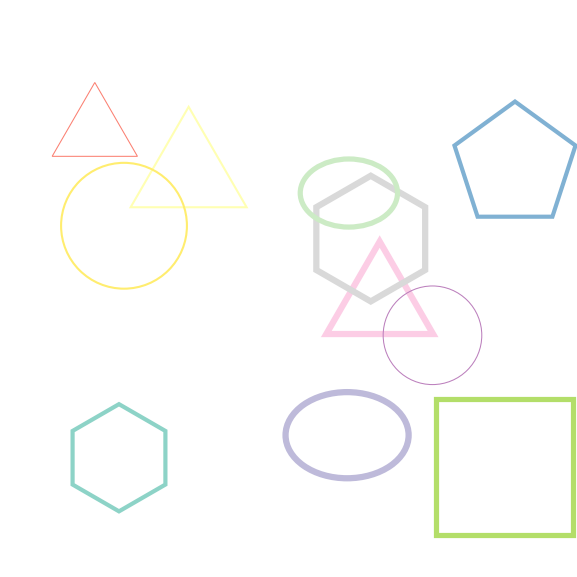[{"shape": "hexagon", "thickness": 2, "radius": 0.46, "center": [0.206, 0.206]}, {"shape": "triangle", "thickness": 1, "radius": 0.58, "center": [0.327, 0.698]}, {"shape": "oval", "thickness": 3, "radius": 0.53, "center": [0.601, 0.246]}, {"shape": "triangle", "thickness": 0.5, "radius": 0.43, "center": [0.164, 0.771]}, {"shape": "pentagon", "thickness": 2, "radius": 0.55, "center": [0.892, 0.713]}, {"shape": "square", "thickness": 2.5, "radius": 0.59, "center": [0.874, 0.191]}, {"shape": "triangle", "thickness": 3, "radius": 0.53, "center": [0.657, 0.474]}, {"shape": "hexagon", "thickness": 3, "radius": 0.54, "center": [0.642, 0.586]}, {"shape": "circle", "thickness": 0.5, "radius": 0.43, "center": [0.749, 0.419]}, {"shape": "oval", "thickness": 2.5, "radius": 0.42, "center": [0.604, 0.665]}, {"shape": "circle", "thickness": 1, "radius": 0.54, "center": [0.215, 0.608]}]